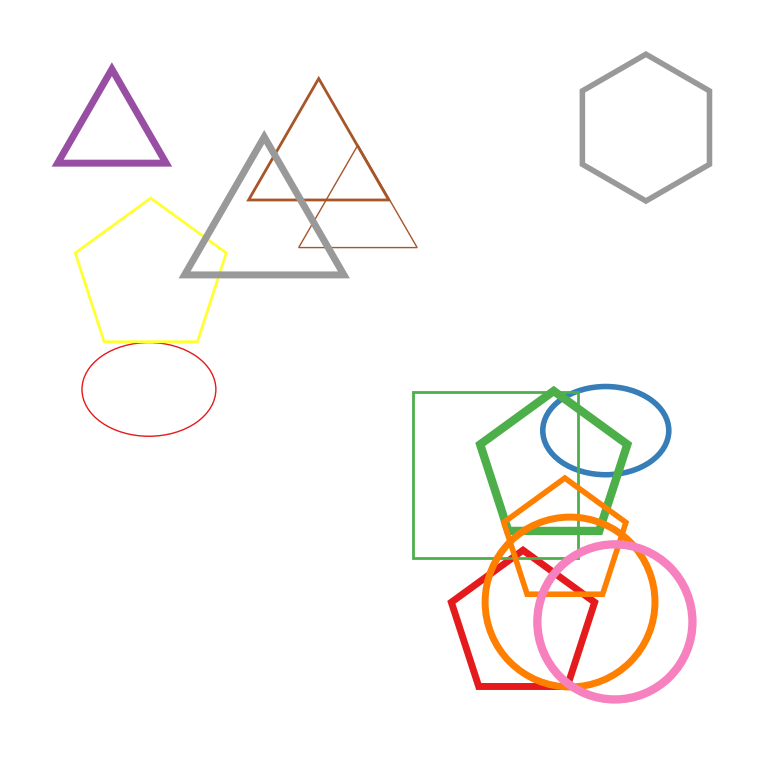[{"shape": "pentagon", "thickness": 2.5, "radius": 0.49, "center": [0.679, 0.188]}, {"shape": "oval", "thickness": 0.5, "radius": 0.43, "center": [0.193, 0.494]}, {"shape": "oval", "thickness": 2, "radius": 0.41, "center": [0.787, 0.441]}, {"shape": "square", "thickness": 1, "radius": 0.54, "center": [0.644, 0.383]}, {"shape": "pentagon", "thickness": 3, "radius": 0.5, "center": [0.719, 0.392]}, {"shape": "triangle", "thickness": 2.5, "radius": 0.41, "center": [0.145, 0.829]}, {"shape": "pentagon", "thickness": 2, "radius": 0.42, "center": [0.734, 0.296]}, {"shape": "circle", "thickness": 2.5, "radius": 0.55, "center": [0.74, 0.218]}, {"shape": "pentagon", "thickness": 1, "radius": 0.52, "center": [0.196, 0.64]}, {"shape": "triangle", "thickness": 1, "radius": 0.53, "center": [0.414, 0.793]}, {"shape": "triangle", "thickness": 0.5, "radius": 0.44, "center": [0.465, 0.723]}, {"shape": "circle", "thickness": 3, "radius": 0.5, "center": [0.799, 0.192]}, {"shape": "triangle", "thickness": 2.5, "radius": 0.6, "center": [0.343, 0.703]}, {"shape": "hexagon", "thickness": 2, "radius": 0.48, "center": [0.839, 0.834]}]